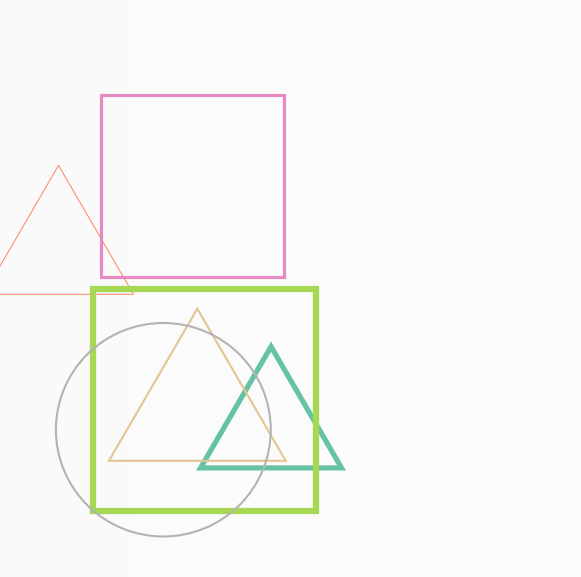[{"shape": "triangle", "thickness": 2.5, "radius": 0.7, "center": [0.466, 0.259]}, {"shape": "triangle", "thickness": 0.5, "radius": 0.74, "center": [0.101, 0.564]}, {"shape": "square", "thickness": 1.5, "radius": 0.79, "center": [0.331, 0.677]}, {"shape": "square", "thickness": 3, "radius": 0.96, "center": [0.351, 0.306]}, {"shape": "triangle", "thickness": 1, "radius": 0.88, "center": [0.339, 0.289]}, {"shape": "circle", "thickness": 1, "radius": 0.92, "center": [0.281, 0.255]}]